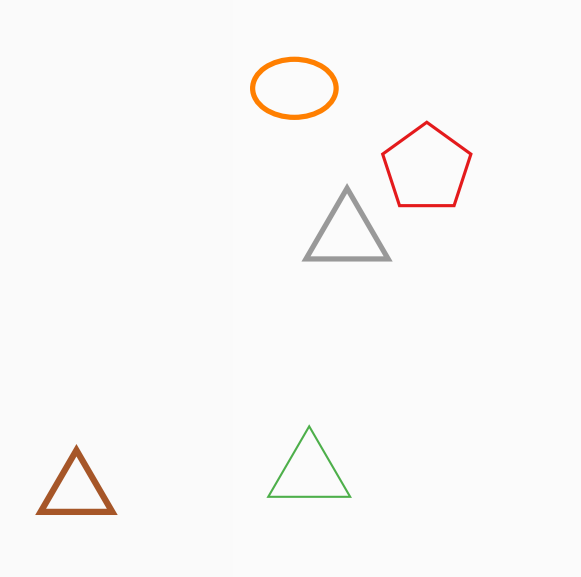[{"shape": "pentagon", "thickness": 1.5, "radius": 0.4, "center": [0.734, 0.708]}, {"shape": "triangle", "thickness": 1, "radius": 0.41, "center": [0.532, 0.18]}, {"shape": "oval", "thickness": 2.5, "radius": 0.36, "center": [0.506, 0.846]}, {"shape": "triangle", "thickness": 3, "radius": 0.36, "center": [0.132, 0.148]}, {"shape": "triangle", "thickness": 2.5, "radius": 0.41, "center": [0.597, 0.592]}]